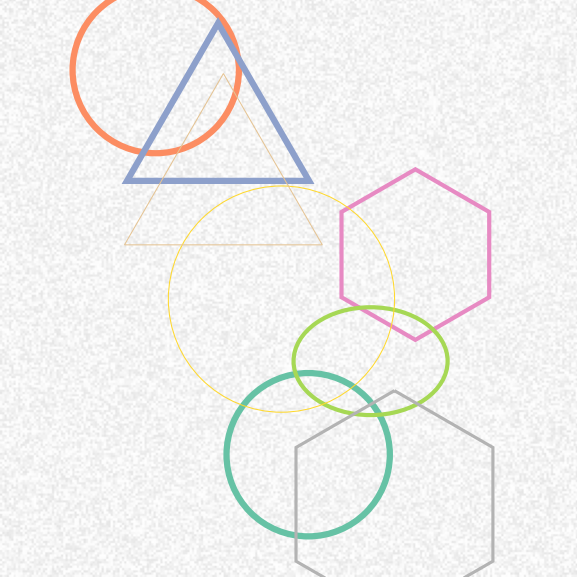[{"shape": "circle", "thickness": 3, "radius": 0.71, "center": [0.534, 0.212]}, {"shape": "circle", "thickness": 3, "radius": 0.72, "center": [0.27, 0.878]}, {"shape": "triangle", "thickness": 3, "radius": 0.91, "center": [0.378, 0.777]}, {"shape": "hexagon", "thickness": 2, "radius": 0.74, "center": [0.719, 0.558]}, {"shape": "oval", "thickness": 2, "radius": 0.67, "center": [0.642, 0.374]}, {"shape": "circle", "thickness": 0.5, "radius": 0.98, "center": [0.487, 0.481]}, {"shape": "triangle", "thickness": 0.5, "radius": 0.99, "center": [0.387, 0.674]}, {"shape": "hexagon", "thickness": 1.5, "radius": 0.98, "center": [0.683, 0.126]}]